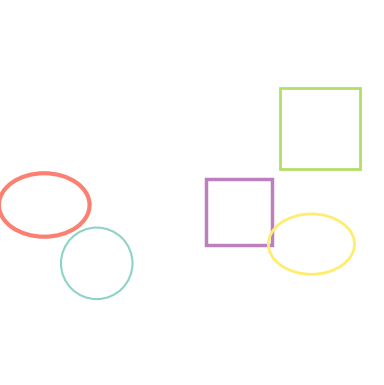[{"shape": "circle", "thickness": 1.5, "radius": 0.46, "center": [0.251, 0.316]}, {"shape": "oval", "thickness": 3, "radius": 0.59, "center": [0.115, 0.468]}, {"shape": "square", "thickness": 2, "radius": 0.52, "center": [0.831, 0.666]}, {"shape": "square", "thickness": 2.5, "radius": 0.43, "center": [0.621, 0.449]}, {"shape": "oval", "thickness": 2, "radius": 0.56, "center": [0.809, 0.366]}]